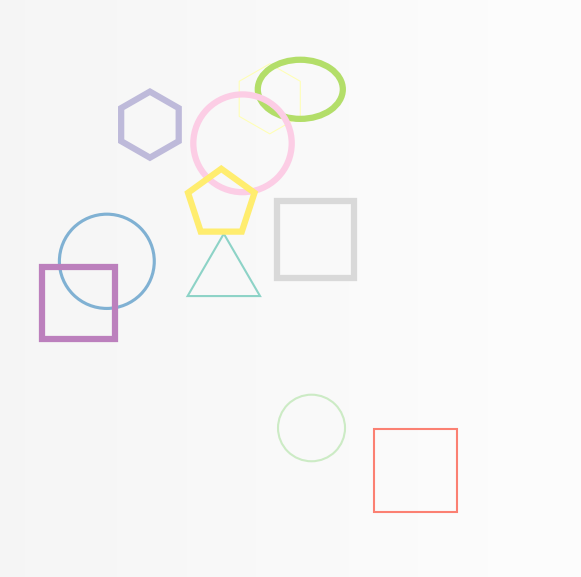[{"shape": "triangle", "thickness": 1, "radius": 0.36, "center": [0.385, 0.522]}, {"shape": "hexagon", "thickness": 0.5, "radius": 0.3, "center": [0.464, 0.828]}, {"shape": "hexagon", "thickness": 3, "radius": 0.29, "center": [0.258, 0.783]}, {"shape": "square", "thickness": 1, "radius": 0.36, "center": [0.715, 0.185]}, {"shape": "circle", "thickness": 1.5, "radius": 0.41, "center": [0.184, 0.547]}, {"shape": "oval", "thickness": 3, "radius": 0.37, "center": [0.517, 0.844]}, {"shape": "circle", "thickness": 3, "radius": 0.42, "center": [0.417, 0.751]}, {"shape": "square", "thickness": 3, "radius": 0.33, "center": [0.543, 0.584]}, {"shape": "square", "thickness": 3, "radius": 0.31, "center": [0.135, 0.475]}, {"shape": "circle", "thickness": 1, "radius": 0.29, "center": [0.536, 0.258]}, {"shape": "pentagon", "thickness": 3, "radius": 0.3, "center": [0.381, 0.647]}]